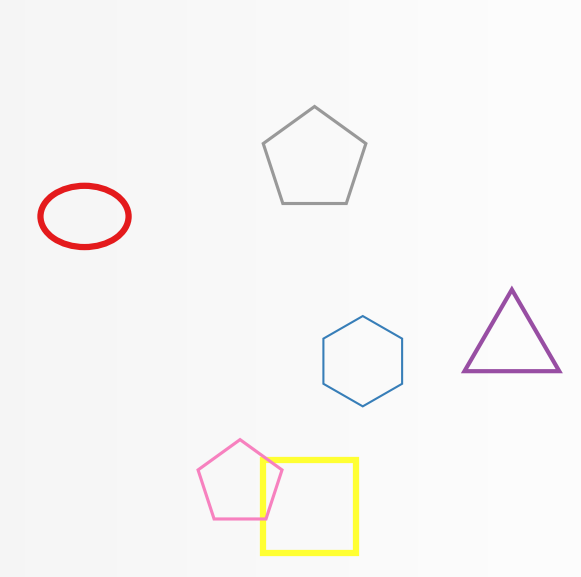[{"shape": "oval", "thickness": 3, "radius": 0.38, "center": [0.145, 0.624]}, {"shape": "hexagon", "thickness": 1, "radius": 0.39, "center": [0.624, 0.374]}, {"shape": "triangle", "thickness": 2, "radius": 0.47, "center": [0.881, 0.403]}, {"shape": "square", "thickness": 3, "radius": 0.4, "center": [0.532, 0.122]}, {"shape": "pentagon", "thickness": 1.5, "radius": 0.38, "center": [0.413, 0.162]}, {"shape": "pentagon", "thickness": 1.5, "radius": 0.46, "center": [0.541, 0.722]}]